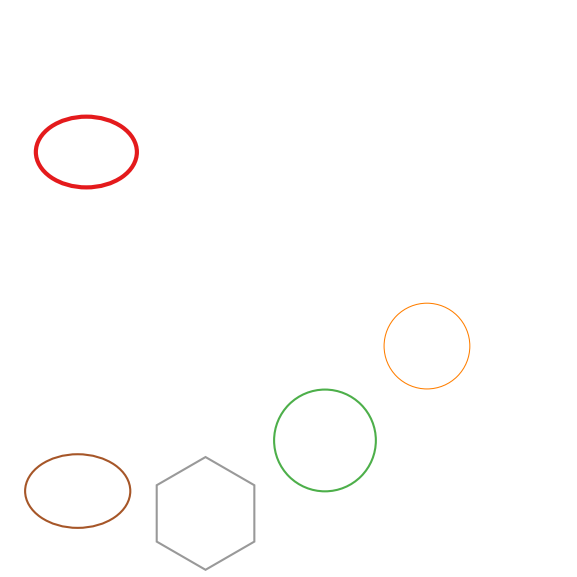[{"shape": "oval", "thickness": 2, "radius": 0.44, "center": [0.15, 0.736]}, {"shape": "circle", "thickness": 1, "radius": 0.44, "center": [0.563, 0.236]}, {"shape": "circle", "thickness": 0.5, "radius": 0.37, "center": [0.739, 0.4]}, {"shape": "oval", "thickness": 1, "radius": 0.46, "center": [0.135, 0.149]}, {"shape": "hexagon", "thickness": 1, "radius": 0.49, "center": [0.356, 0.11]}]